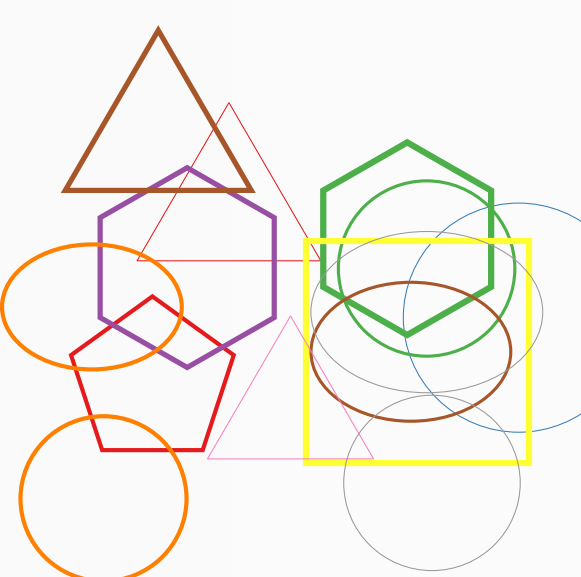[{"shape": "pentagon", "thickness": 2, "radius": 0.74, "center": [0.262, 0.339]}, {"shape": "triangle", "thickness": 0.5, "radius": 0.91, "center": [0.394, 0.639]}, {"shape": "circle", "thickness": 0.5, "radius": 0.99, "center": [0.892, 0.449]}, {"shape": "hexagon", "thickness": 3, "radius": 0.83, "center": [0.701, 0.586]}, {"shape": "circle", "thickness": 1.5, "radius": 0.76, "center": [0.734, 0.534]}, {"shape": "hexagon", "thickness": 2.5, "radius": 0.86, "center": [0.322, 0.536]}, {"shape": "oval", "thickness": 2, "radius": 0.77, "center": [0.158, 0.468]}, {"shape": "circle", "thickness": 2, "radius": 0.71, "center": [0.178, 0.136]}, {"shape": "square", "thickness": 3, "radius": 0.96, "center": [0.718, 0.389]}, {"shape": "triangle", "thickness": 2.5, "radius": 0.92, "center": [0.272, 0.762]}, {"shape": "oval", "thickness": 1.5, "radius": 0.86, "center": [0.707, 0.39]}, {"shape": "triangle", "thickness": 0.5, "radius": 0.82, "center": [0.5, 0.287]}, {"shape": "circle", "thickness": 0.5, "radius": 0.76, "center": [0.743, 0.163]}, {"shape": "oval", "thickness": 0.5, "radius": 1.0, "center": [0.734, 0.459]}]